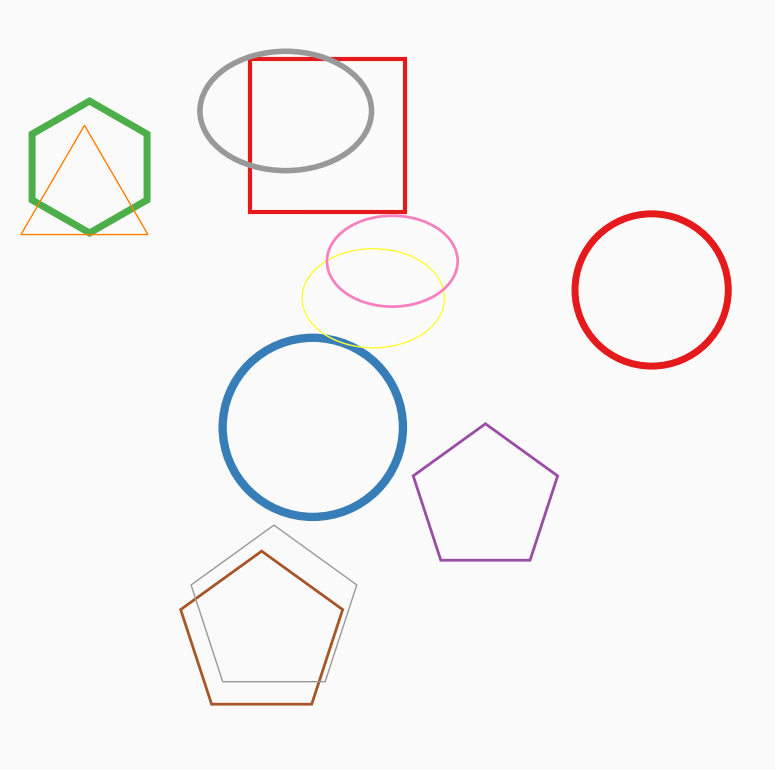[{"shape": "square", "thickness": 1.5, "radius": 0.5, "center": [0.423, 0.824]}, {"shape": "circle", "thickness": 2.5, "radius": 0.49, "center": [0.841, 0.623]}, {"shape": "circle", "thickness": 3, "radius": 0.58, "center": [0.404, 0.445]}, {"shape": "hexagon", "thickness": 2.5, "radius": 0.43, "center": [0.116, 0.783]}, {"shape": "pentagon", "thickness": 1, "radius": 0.49, "center": [0.626, 0.352]}, {"shape": "triangle", "thickness": 0.5, "radius": 0.47, "center": [0.109, 0.743]}, {"shape": "oval", "thickness": 0.5, "radius": 0.46, "center": [0.482, 0.613]}, {"shape": "pentagon", "thickness": 1, "radius": 0.55, "center": [0.338, 0.174]}, {"shape": "oval", "thickness": 1, "radius": 0.42, "center": [0.506, 0.661]}, {"shape": "oval", "thickness": 2, "radius": 0.55, "center": [0.369, 0.856]}, {"shape": "pentagon", "thickness": 0.5, "radius": 0.56, "center": [0.353, 0.206]}]